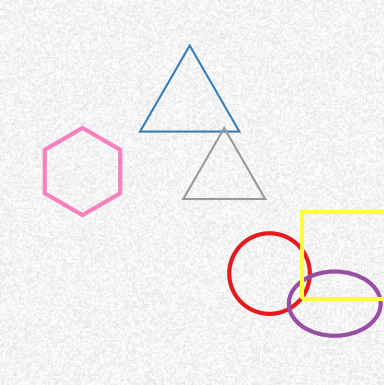[{"shape": "circle", "thickness": 3, "radius": 0.52, "center": [0.7, 0.289]}, {"shape": "triangle", "thickness": 1.5, "radius": 0.74, "center": [0.493, 0.733]}, {"shape": "oval", "thickness": 3, "radius": 0.6, "center": [0.87, 0.211]}, {"shape": "square", "thickness": 3, "radius": 0.56, "center": [0.898, 0.337]}, {"shape": "hexagon", "thickness": 3, "radius": 0.57, "center": [0.214, 0.555]}, {"shape": "triangle", "thickness": 1.5, "radius": 0.61, "center": [0.582, 0.545]}]